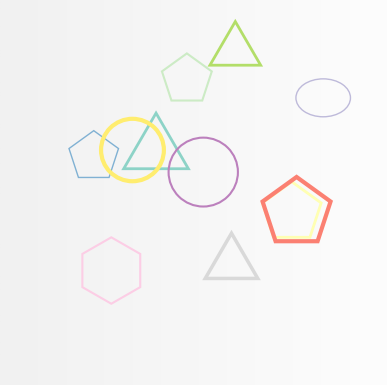[{"shape": "triangle", "thickness": 2, "radius": 0.48, "center": [0.403, 0.61]}, {"shape": "pentagon", "thickness": 2, "radius": 0.4, "center": [0.753, 0.448]}, {"shape": "oval", "thickness": 1, "radius": 0.35, "center": [0.834, 0.746]}, {"shape": "pentagon", "thickness": 3, "radius": 0.46, "center": [0.765, 0.448]}, {"shape": "pentagon", "thickness": 1, "radius": 0.34, "center": [0.242, 0.593]}, {"shape": "triangle", "thickness": 2, "radius": 0.38, "center": [0.607, 0.868]}, {"shape": "hexagon", "thickness": 1.5, "radius": 0.43, "center": [0.287, 0.297]}, {"shape": "triangle", "thickness": 2.5, "radius": 0.39, "center": [0.597, 0.316]}, {"shape": "circle", "thickness": 1.5, "radius": 0.45, "center": [0.525, 0.553]}, {"shape": "pentagon", "thickness": 1.5, "radius": 0.34, "center": [0.482, 0.794]}, {"shape": "circle", "thickness": 3, "radius": 0.41, "center": [0.342, 0.61]}]